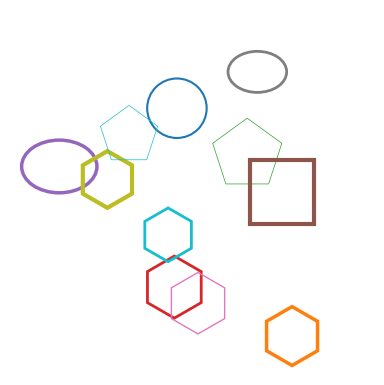[{"shape": "circle", "thickness": 1.5, "radius": 0.39, "center": [0.46, 0.719]}, {"shape": "hexagon", "thickness": 2.5, "radius": 0.38, "center": [0.759, 0.127]}, {"shape": "pentagon", "thickness": 0.5, "radius": 0.47, "center": [0.642, 0.599]}, {"shape": "hexagon", "thickness": 2, "radius": 0.4, "center": [0.453, 0.254]}, {"shape": "oval", "thickness": 2.5, "radius": 0.49, "center": [0.154, 0.568]}, {"shape": "square", "thickness": 3, "radius": 0.42, "center": [0.732, 0.501]}, {"shape": "hexagon", "thickness": 1, "radius": 0.4, "center": [0.514, 0.212]}, {"shape": "oval", "thickness": 2, "radius": 0.38, "center": [0.668, 0.813]}, {"shape": "hexagon", "thickness": 3, "radius": 0.37, "center": [0.279, 0.534]}, {"shape": "pentagon", "thickness": 0.5, "radius": 0.39, "center": [0.335, 0.648]}, {"shape": "hexagon", "thickness": 2, "radius": 0.35, "center": [0.437, 0.39]}]